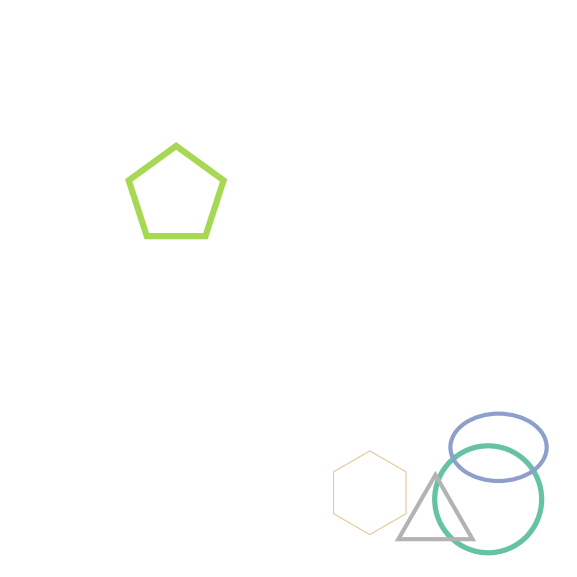[{"shape": "circle", "thickness": 2.5, "radius": 0.46, "center": [0.845, 0.135]}, {"shape": "oval", "thickness": 2, "radius": 0.42, "center": [0.863, 0.225]}, {"shape": "pentagon", "thickness": 3, "radius": 0.43, "center": [0.305, 0.66]}, {"shape": "hexagon", "thickness": 0.5, "radius": 0.36, "center": [0.64, 0.146]}, {"shape": "triangle", "thickness": 2, "radius": 0.37, "center": [0.754, 0.103]}]